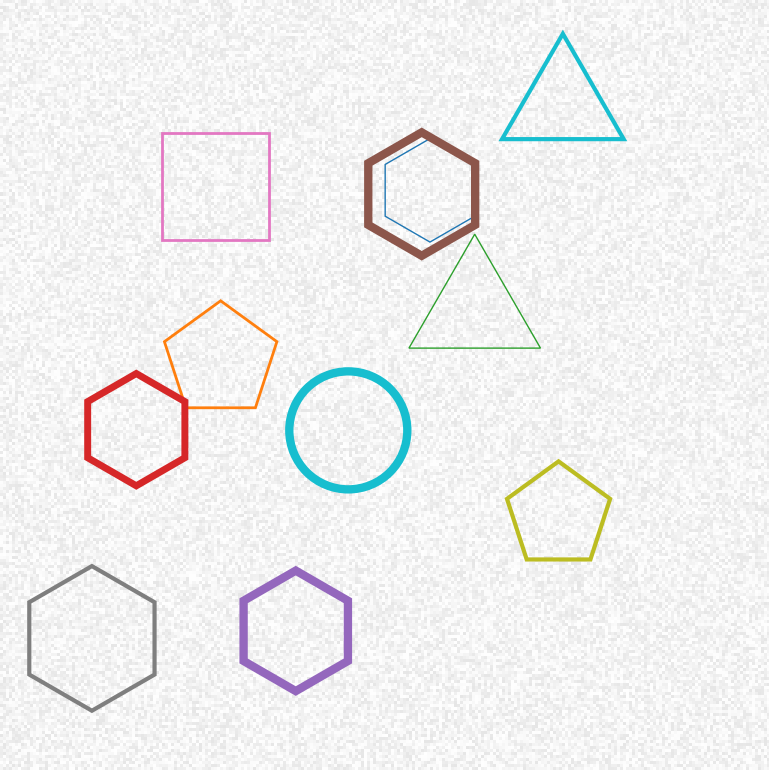[{"shape": "hexagon", "thickness": 0.5, "radius": 0.34, "center": [0.558, 0.753]}, {"shape": "pentagon", "thickness": 1, "radius": 0.38, "center": [0.287, 0.533]}, {"shape": "triangle", "thickness": 0.5, "radius": 0.49, "center": [0.617, 0.597]}, {"shape": "hexagon", "thickness": 2.5, "radius": 0.36, "center": [0.177, 0.442]}, {"shape": "hexagon", "thickness": 3, "radius": 0.39, "center": [0.384, 0.181]}, {"shape": "hexagon", "thickness": 3, "radius": 0.4, "center": [0.548, 0.748]}, {"shape": "square", "thickness": 1, "radius": 0.35, "center": [0.28, 0.758]}, {"shape": "hexagon", "thickness": 1.5, "radius": 0.47, "center": [0.119, 0.171]}, {"shape": "pentagon", "thickness": 1.5, "radius": 0.35, "center": [0.725, 0.33]}, {"shape": "triangle", "thickness": 1.5, "radius": 0.46, "center": [0.731, 0.865]}, {"shape": "circle", "thickness": 3, "radius": 0.38, "center": [0.452, 0.441]}]